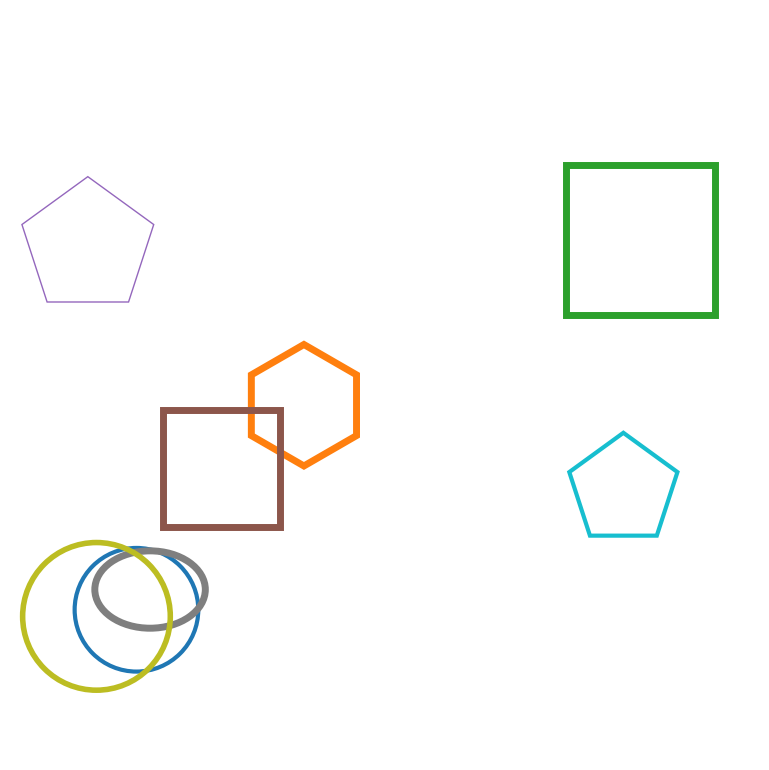[{"shape": "circle", "thickness": 1.5, "radius": 0.4, "center": [0.177, 0.208]}, {"shape": "hexagon", "thickness": 2.5, "radius": 0.39, "center": [0.395, 0.474]}, {"shape": "square", "thickness": 2.5, "radius": 0.48, "center": [0.832, 0.688]}, {"shape": "pentagon", "thickness": 0.5, "radius": 0.45, "center": [0.114, 0.681]}, {"shape": "square", "thickness": 2.5, "radius": 0.38, "center": [0.288, 0.391]}, {"shape": "oval", "thickness": 2.5, "radius": 0.36, "center": [0.195, 0.234]}, {"shape": "circle", "thickness": 2, "radius": 0.48, "center": [0.125, 0.2]}, {"shape": "pentagon", "thickness": 1.5, "radius": 0.37, "center": [0.81, 0.364]}]